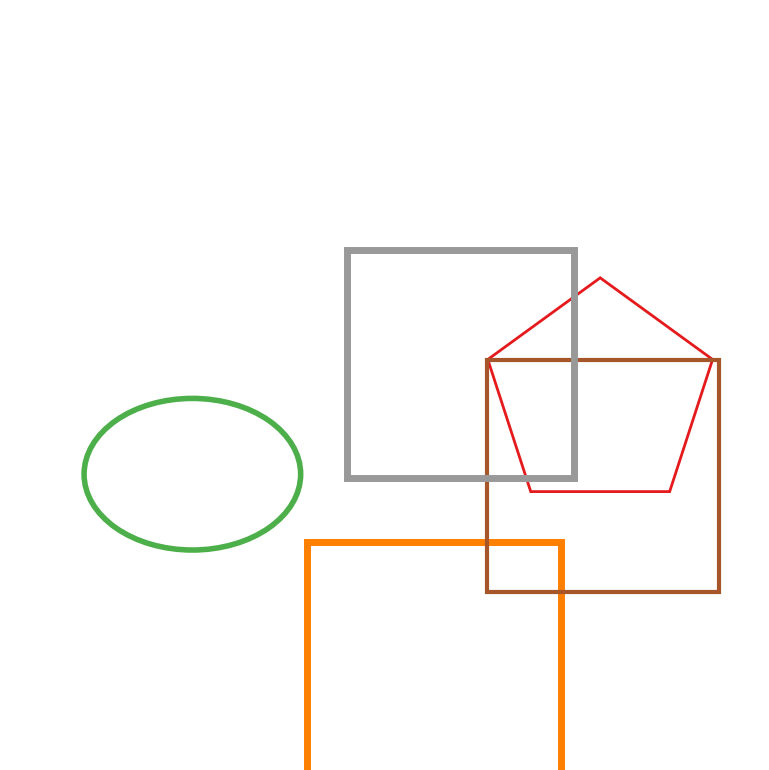[{"shape": "pentagon", "thickness": 1, "radius": 0.77, "center": [0.779, 0.486]}, {"shape": "oval", "thickness": 2, "radius": 0.7, "center": [0.25, 0.384]}, {"shape": "square", "thickness": 2.5, "radius": 0.83, "center": [0.564, 0.131]}, {"shape": "square", "thickness": 1.5, "radius": 0.75, "center": [0.783, 0.382]}, {"shape": "square", "thickness": 2.5, "radius": 0.74, "center": [0.598, 0.527]}]